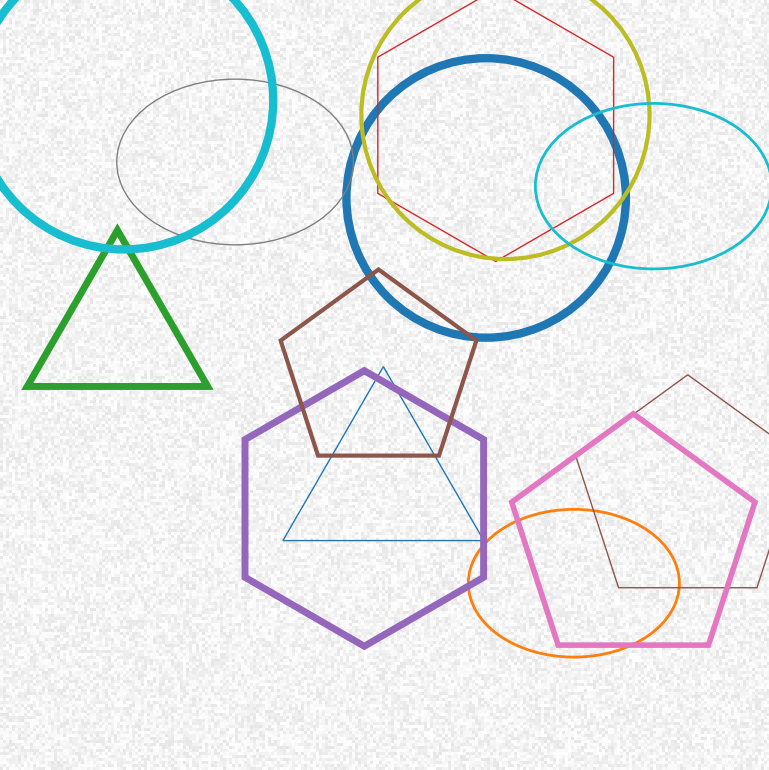[{"shape": "circle", "thickness": 3, "radius": 0.91, "center": [0.631, 0.743]}, {"shape": "triangle", "thickness": 0.5, "radius": 0.75, "center": [0.498, 0.373]}, {"shape": "oval", "thickness": 1, "radius": 0.69, "center": [0.745, 0.243]}, {"shape": "triangle", "thickness": 2.5, "radius": 0.68, "center": [0.153, 0.566]}, {"shape": "hexagon", "thickness": 0.5, "radius": 0.88, "center": [0.644, 0.837]}, {"shape": "hexagon", "thickness": 2.5, "radius": 0.89, "center": [0.473, 0.34]}, {"shape": "pentagon", "thickness": 0.5, "radius": 0.76, "center": [0.893, 0.36]}, {"shape": "pentagon", "thickness": 1.5, "radius": 0.67, "center": [0.492, 0.516]}, {"shape": "pentagon", "thickness": 2, "radius": 0.83, "center": [0.822, 0.297]}, {"shape": "oval", "thickness": 0.5, "radius": 0.77, "center": [0.305, 0.79]}, {"shape": "circle", "thickness": 1.5, "radius": 0.94, "center": [0.656, 0.851]}, {"shape": "oval", "thickness": 1, "radius": 0.77, "center": [0.849, 0.758]}, {"shape": "circle", "thickness": 3, "radius": 0.97, "center": [0.161, 0.87]}]